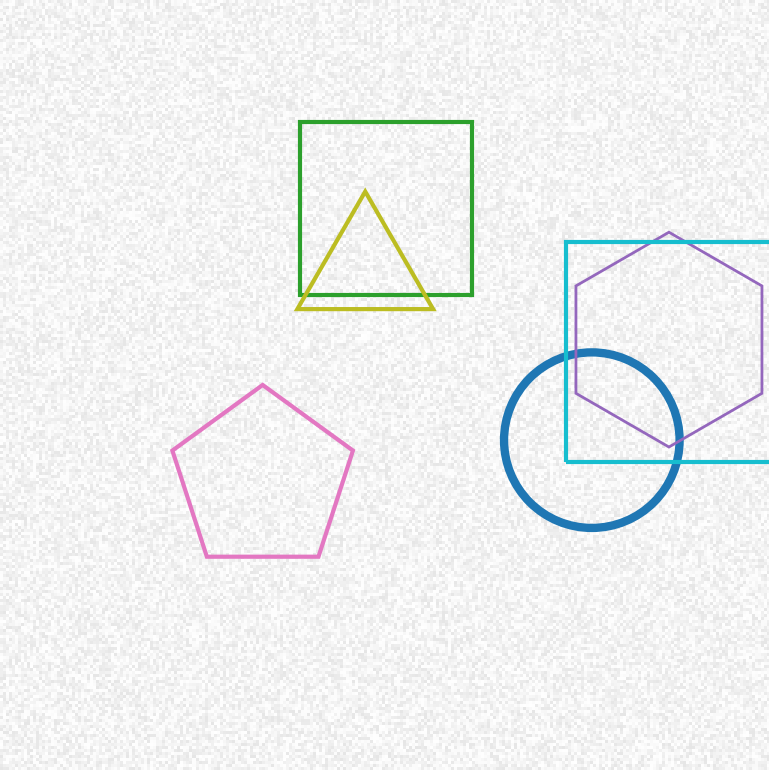[{"shape": "circle", "thickness": 3, "radius": 0.57, "center": [0.769, 0.428]}, {"shape": "square", "thickness": 1.5, "radius": 0.56, "center": [0.501, 0.73]}, {"shape": "hexagon", "thickness": 1, "radius": 0.7, "center": [0.869, 0.559]}, {"shape": "pentagon", "thickness": 1.5, "radius": 0.62, "center": [0.341, 0.377]}, {"shape": "triangle", "thickness": 1.5, "radius": 0.51, "center": [0.474, 0.649]}, {"shape": "square", "thickness": 1.5, "radius": 0.71, "center": [0.878, 0.543]}]